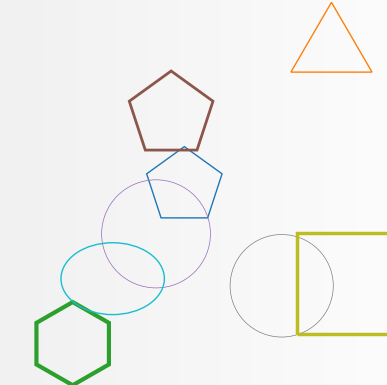[{"shape": "pentagon", "thickness": 1, "radius": 0.51, "center": [0.476, 0.517]}, {"shape": "triangle", "thickness": 1, "radius": 0.6, "center": [0.855, 0.873]}, {"shape": "hexagon", "thickness": 3, "radius": 0.54, "center": [0.188, 0.107]}, {"shape": "circle", "thickness": 0.5, "radius": 0.7, "center": [0.403, 0.393]}, {"shape": "pentagon", "thickness": 2, "radius": 0.57, "center": [0.442, 0.702]}, {"shape": "circle", "thickness": 0.5, "radius": 0.67, "center": [0.727, 0.258]}, {"shape": "square", "thickness": 2.5, "radius": 0.65, "center": [0.897, 0.263]}, {"shape": "oval", "thickness": 1, "radius": 0.67, "center": [0.291, 0.276]}]